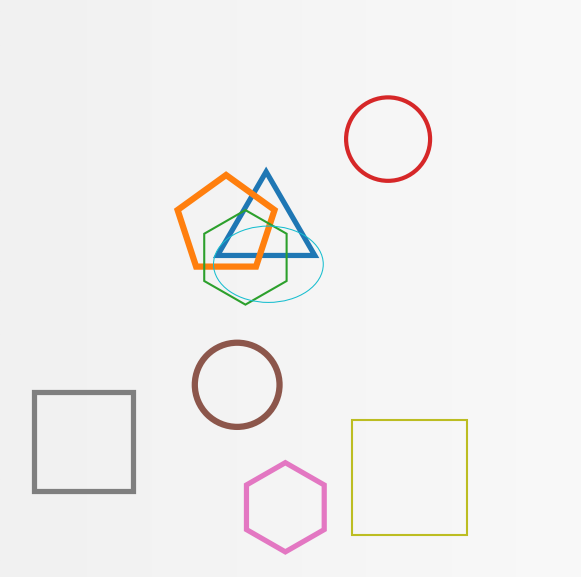[{"shape": "triangle", "thickness": 2.5, "radius": 0.48, "center": [0.458, 0.605]}, {"shape": "pentagon", "thickness": 3, "radius": 0.44, "center": [0.389, 0.608]}, {"shape": "hexagon", "thickness": 1, "radius": 0.41, "center": [0.422, 0.553]}, {"shape": "circle", "thickness": 2, "radius": 0.36, "center": [0.668, 0.758]}, {"shape": "circle", "thickness": 3, "radius": 0.36, "center": [0.408, 0.333]}, {"shape": "hexagon", "thickness": 2.5, "radius": 0.39, "center": [0.491, 0.121]}, {"shape": "square", "thickness": 2.5, "radius": 0.43, "center": [0.144, 0.235]}, {"shape": "square", "thickness": 1, "radius": 0.5, "center": [0.705, 0.172]}, {"shape": "oval", "thickness": 0.5, "radius": 0.47, "center": [0.462, 0.542]}]